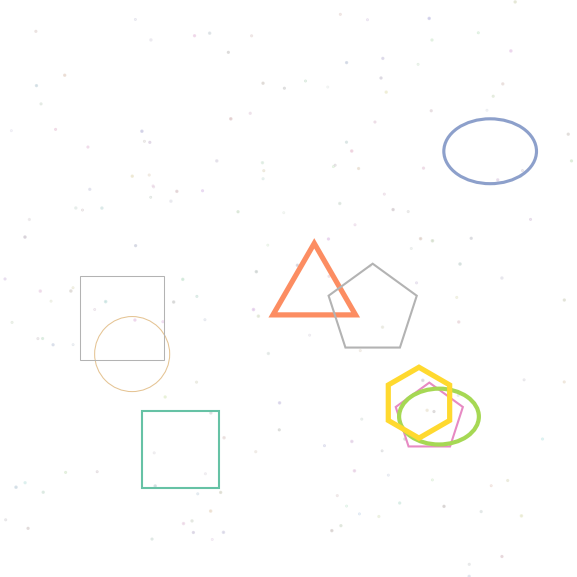[{"shape": "square", "thickness": 1, "radius": 0.34, "center": [0.312, 0.221]}, {"shape": "triangle", "thickness": 2.5, "radius": 0.41, "center": [0.544, 0.495]}, {"shape": "oval", "thickness": 1.5, "radius": 0.4, "center": [0.849, 0.737]}, {"shape": "pentagon", "thickness": 1, "radius": 0.31, "center": [0.743, 0.275]}, {"shape": "oval", "thickness": 2, "radius": 0.35, "center": [0.76, 0.278]}, {"shape": "hexagon", "thickness": 2.5, "radius": 0.31, "center": [0.725, 0.302]}, {"shape": "circle", "thickness": 0.5, "radius": 0.32, "center": [0.229, 0.386]}, {"shape": "square", "thickness": 0.5, "radius": 0.36, "center": [0.211, 0.449]}, {"shape": "pentagon", "thickness": 1, "radius": 0.4, "center": [0.645, 0.462]}]